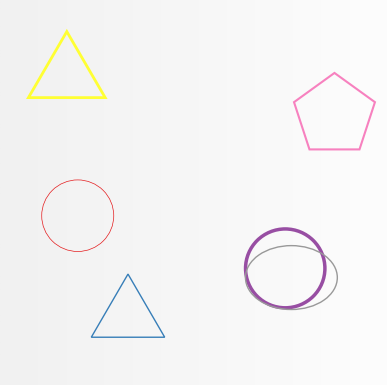[{"shape": "circle", "thickness": 0.5, "radius": 0.46, "center": [0.201, 0.44]}, {"shape": "triangle", "thickness": 1, "radius": 0.55, "center": [0.33, 0.179]}, {"shape": "circle", "thickness": 2.5, "radius": 0.51, "center": [0.736, 0.303]}, {"shape": "triangle", "thickness": 2, "radius": 0.57, "center": [0.172, 0.804]}, {"shape": "pentagon", "thickness": 1.5, "radius": 0.55, "center": [0.863, 0.701]}, {"shape": "oval", "thickness": 1, "radius": 0.59, "center": [0.752, 0.279]}]